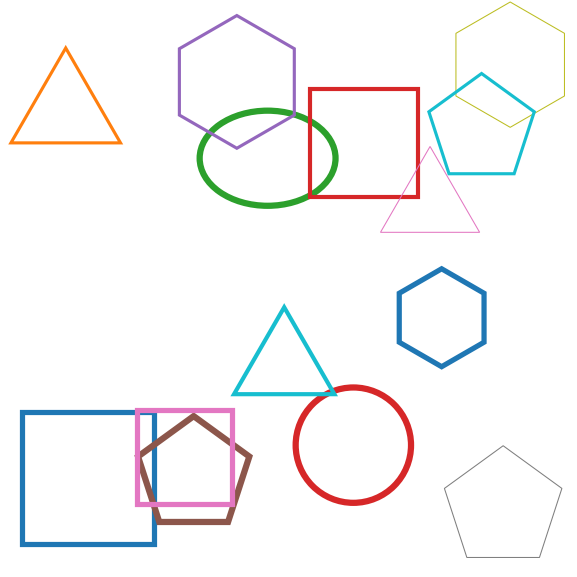[{"shape": "hexagon", "thickness": 2.5, "radius": 0.42, "center": [0.765, 0.449]}, {"shape": "square", "thickness": 2.5, "radius": 0.57, "center": [0.153, 0.172]}, {"shape": "triangle", "thickness": 1.5, "radius": 0.55, "center": [0.114, 0.806]}, {"shape": "oval", "thickness": 3, "radius": 0.59, "center": [0.463, 0.725]}, {"shape": "square", "thickness": 2, "radius": 0.47, "center": [0.63, 0.752]}, {"shape": "circle", "thickness": 3, "radius": 0.5, "center": [0.612, 0.228]}, {"shape": "hexagon", "thickness": 1.5, "radius": 0.57, "center": [0.41, 0.857]}, {"shape": "pentagon", "thickness": 3, "radius": 0.51, "center": [0.335, 0.177]}, {"shape": "triangle", "thickness": 0.5, "radius": 0.5, "center": [0.745, 0.646]}, {"shape": "square", "thickness": 2.5, "radius": 0.41, "center": [0.319, 0.208]}, {"shape": "pentagon", "thickness": 0.5, "radius": 0.53, "center": [0.871, 0.12]}, {"shape": "hexagon", "thickness": 0.5, "radius": 0.54, "center": [0.883, 0.887]}, {"shape": "pentagon", "thickness": 1.5, "radius": 0.48, "center": [0.834, 0.776]}, {"shape": "triangle", "thickness": 2, "radius": 0.5, "center": [0.492, 0.367]}]